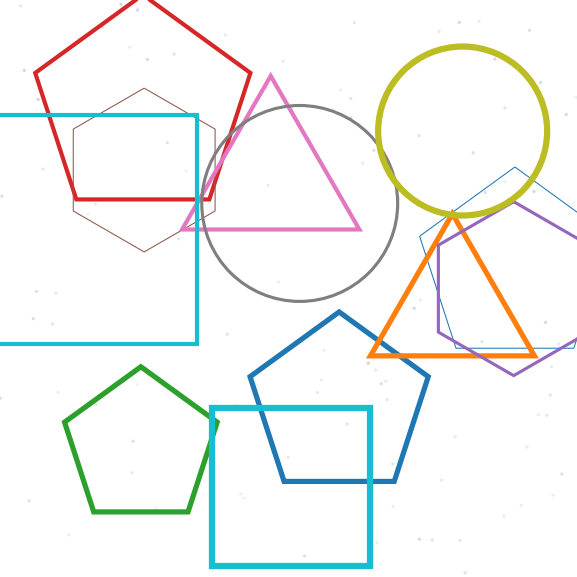[{"shape": "pentagon", "thickness": 0.5, "radius": 0.87, "center": [0.892, 0.536]}, {"shape": "pentagon", "thickness": 2.5, "radius": 0.81, "center": [0.587, 0.297]}, {"shape": "triangle", "thickness": 2.5, "radius": 0.82, "center": [0.783, 0.465]}, {"shape": "pentagon", "thickness": 2.5, "radius": 0.69, "center": [0.244, 0.225]}, {"shape": "pentagon", "thickness": 2, "radius": 0.98, "center": [0.247, 0.812]}, {"shape": "hexagon", "thickness": 1.5, "radius": 0.75, "center": [0.89, 0.499]}, {"shape": "hexagon", "thickness": 0.5, "radius": 0.71, "center": [0.25, 0.705]}, {"shape": "triangle", "thickness": 2, "radius": 0.89, "center": [0.469, 0.69]}, {"shape": "circle", "thickness": 1.5, "radius": 0.85, "center": [0.519, 0.647]}, {"shape": "circle", "thickness": 3, "radius": 0.73, "center": [0.801, 0.772]}, {"shape": "square", "thickness": 3, "radius": 0.69, "center": [0.504, 0.156]}, {"shape": "square", "thickness": 2, "radius": 0.99, "center": [0.144, 0.602]}]